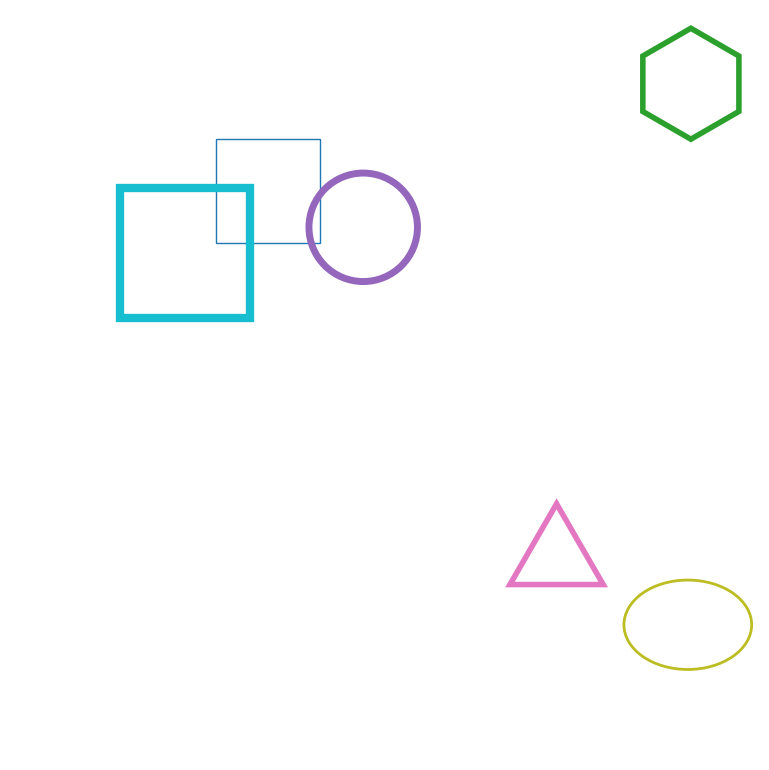[{"shape": "square", "thickness": 0.5, "radius": 0.34, "center": [0.348, 0.752]}, {"shape": "hexagon", "thickness": 2, "radius": 0.36, "center": [0.897, 0.891]}, {"shape": "circle", "thickness": 2.5, "radius": 0.35, "center": [0.472, 0.705]}, {"shape": "triangle", "thickness": 2, "radius": 0.35, "center": [0.723, 0.276]}, {"shape": "oval", "thickness": 1, "radius": 0.41, "center": [0.893, 0.189]}, {"shape": "square", "thickness": 3, "radius": 0.42, "center": [0.24, 0.671]}]